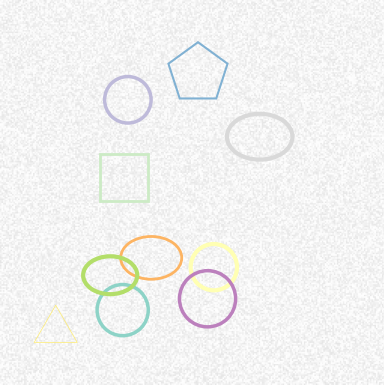[{"shape": "circle", "thickness": 2.5, "radius": 0.33, "center": [0.319, 0.195]}, {"shape": "circle", "thickness": 3, "radius": 0.3, "center": [0.555, 0.306]}, {"shape": "circle", "thickness": 2.5, "radius": 0.3, "center": [0.332, 0.741]}, {"shape": "pentagon", "thickness": 1.5, "radius": 0.4, "center": [0.514, 0.81]}, {"shape": "oval", "thickness": 2, "radius": 0.4, "center": [0.393, 0.33]}, {"shape": "oval", "thickness": 3, "radius": 0.35, "center": [0.286, 0.285]}, {"shape": "oval", "thickness": 3, "radius": 0.43, "center": [0.675, 0.645]}, {"shape": "circle", "thickness": 2.5, "radius": 0.36, "center": [0.539, 0.224]}, {"shape": "square", "thickness": 2, "radius": 0.31, "center": [0.322, 0.54]}, {"shape": "triangle", "thickness": 0.5, "radius": 0.32, "center": [0.145, 0.143]}]